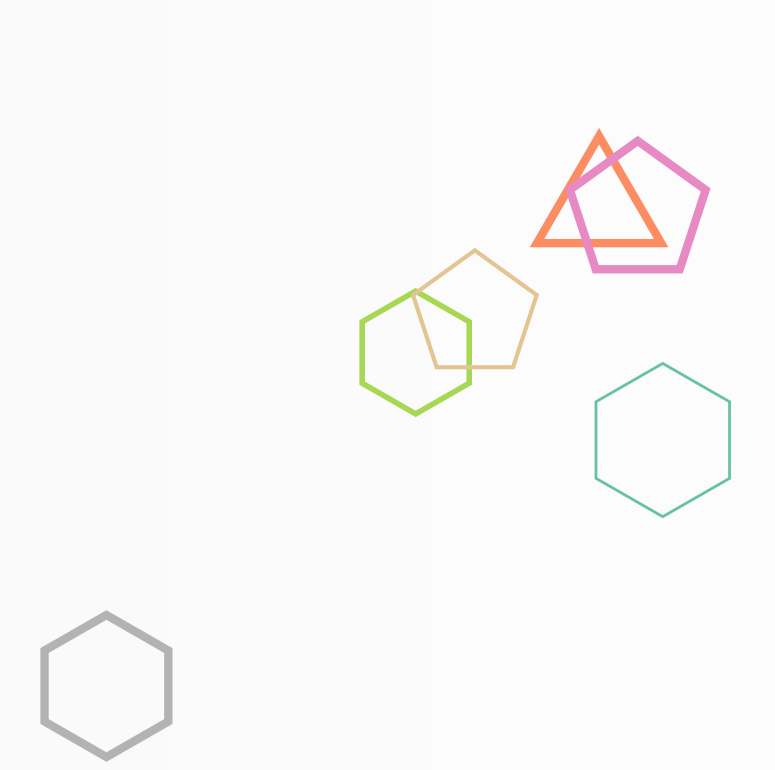[{"shape": "hexagon", "thickness": 1, "radius": 0.5, "center": [0.855, 0.429]}, {"shape": "triangle", "thickness": 3, "radius": 0.46, "center": [0.773, 0.731]}, {"shape": "pentagon", "thickness": 3, "radius": 0.46, "center": [0.823, 0.725]}, {"shape": "hexagon", "thickness": 2, "radius": 0.4, "center": [0.536, 0.542]}, {"shape": "pentagon", "thickness": 1.5, "radius": 0.42, "center": [0.613, 0.591]}, {"shape": "hexagon", "thickness": 3, "radius": 0.46, "center": [0.137, 0.109]}]